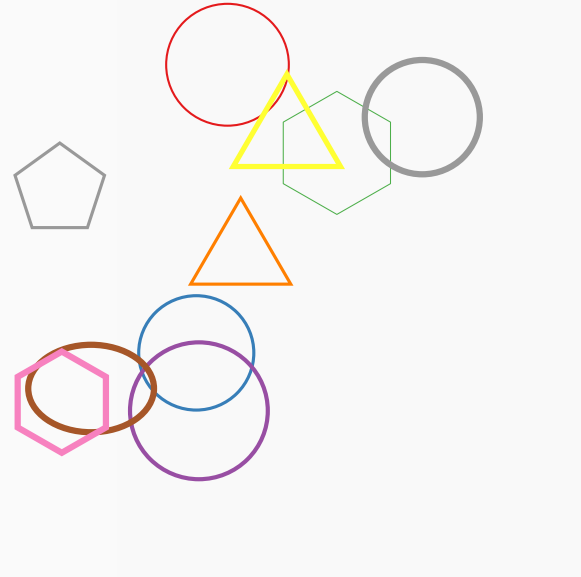[{"shape": "circle", "thickness": 1, "radius": 0.53, "center": [0.391, 0.887]}, {"shape": "circle", "thickness": 1.5, "radius": 0.5, "center": [0.338, 0.388]}, {"shape": "hexagon", "thickness": 0.5, "radius": 0.53, "center": [0.58, 0.734]}, {"shape": "circle", "thickness": 2, "radius": 0.59, "center": [0.342, 0.288]}, {"shape": "triangle", "thickness": 1.5, "radius": 0.5, "center": [0.414, 0.557]}, {"shape": "triangle", "thickness": 2.5, "radius": 0.53, "center": [0.494, 0.764]}, {"shape": "oval", "thickness": 3, "radius": 0.54, "center": [0.157, 0.326]}, {"shape": "hexagon", "thickness": 3, "radius": 0.44, "center": [0.106, 0.303]}, {"shape": "circle", "thickness": 3, "radius": 0.49, "center": [0.727, 0.796]}, {"shape": "pentagon", "thickness": 1.5, "radius": 0.4, "center": [0.103, 0.671]}]